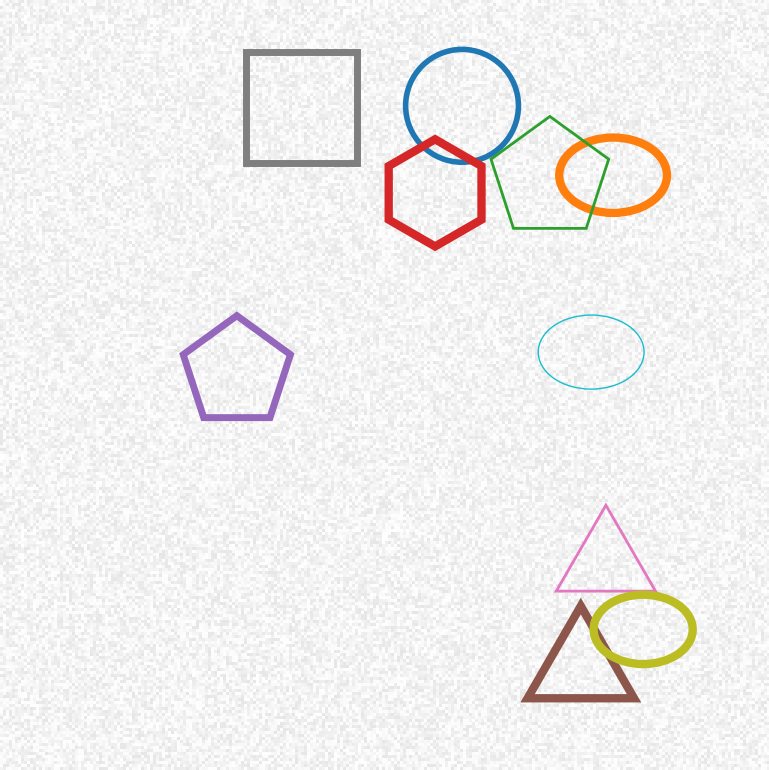[{"shape": "circle", "thickness": 2, "radius": 0.37, "center": [0.6, 0.863]}, {"shape": "oval", "thickness": 3, "radius": 0.35, "center": [0.796, 0.772]}, {"shape": "pentagon", "thickness": 1, "radius": 0.4, "center": [0.714, 0.768]}, {"shape": "hexagon", "thickness": 3, "radius": 0.35, "center": [0.565, 0.75]}, {"shape": "pentagon", "thickness": 2.5, "radius": 0.37, "center": [0.308, 0.517]}, {"shape": "triangle", "thickness": 3, "radius": 0.4, "center": [0.754, 0.133]}, {"shape": "triangle", "thickness": 1, "radius": 0.37, "center": [0.787, 0.27]}, {"shape": "square", "thickness": 2.5, "radius": 0.36, "center": [0.392, 0.86]}, {"shape": "oval", "thickness": 3, "radius": 0.32, "center": [0.835, 0.183]}, {"shape": "oval", "thickness": 0.5, "radius": 0.34, "center": [0.768, 0.543]}]